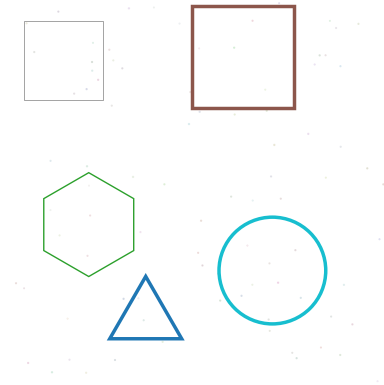[{"shape": "triangle", "thickness": 2.5, "radius": 0.54, "center": [0.378, 0.174]}, {"shape": "hexagon", "thickness": 1, "radius": 0.67, "center": [0.231, 0.417]}, {"shape": "square", "thickness": 2.5, "radius": 0.66, "center": [0.632, 0.851]}, {"shape": "square", "thickness": 0.5, "radius": 0.51, "center": [0.164, 0.844]}, {"shape": "circle", "thickness": 2.5, "radius": 0.69, "center": [0.707, 0.297]}]